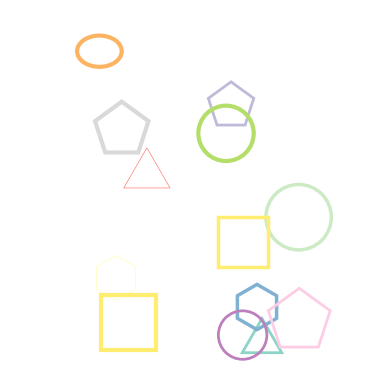[{"shape": "triangle", "thickness": 2, "radius": 0.3, "center": [0.681, 0.113]}, {"shape": "hexagon", "thickness": 0.5, "radius": 0.29, "center": [0.301, 0.278]}, {"shape": "pentagon", "thickness": 2, "radius": 0.31, "center": [0.6, 0.725]}, {"shape": "triangle", "thickness": 0.5, "radius": 0.35, "center": [0.382, 0.547]}, {"shape": "hexagon", "thickness": 2.5, "radius": 0.29, "center": [0.668, 0.203]}, {"shape": "oval", "thickness": 3, "radius": 0.29, "center": [0.258, 0.867]}, {"shape": "circle", "thickness": 3, "radius": 0.36, "center": [0.587, 0.654]}, {"shape": "pentagon", "thickness": 2, "radius": 0.42, "center": [0.777, 0.167]}, {"shape": "pentagon", "thickness": 3, "radius": 0.36, "center": [0.316, 0.663]}, {"shape": "circle", "thickness": 2, "radius": 0.31, "center": [0.63, 0.13]}, {"shape": "circle", "thickness": 2.5, "radius": 0.42, "center": [0.776, 0.436]}, {"shape": "square", "thickness": 3, "radius": 0.36, "center": [0.334, 0.162]}, {"shape": "square", "thickness": 2.5, "radius": 0.33, "center": [0.631, 0.372]}]